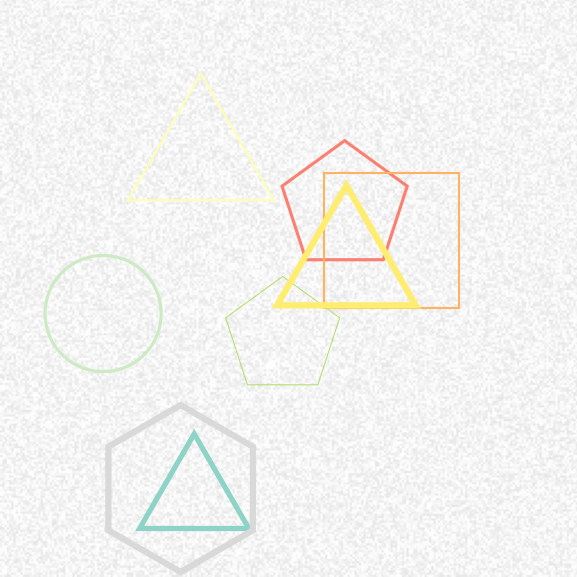[{"shape": "triangle", "thickness": 2.5, "radius": 0.55, "center": [0.336, 0.139]}, {"shape": "triangle", "thickness": 1, "radius": 0.73, "center": [0.348, 0.725]}, {"shape": "pentagon", "thickness": 1.5, "radius": 0.57, "center": [0.597, 0.642]}, {"shape": "square", "thickness": 1, "radius": 0.59, "center": [0.678, 0.583]}, {"shape": "pentagon", "thickness": 0.5, "radius": 0.52, "center": [0.489, 0.417]}, {"shape": "hexagon", "thickness": 3, "radius": 0.72, "center": [0.313, 0.153]}, {"shape": "circle", "thickness": 1.5, "radius": 0.5, "center": [0.179, 0.456]}, {"shape": "triangle", "thickness": 3, "radius": 0.69, "center": [0.6, 0.54]}]